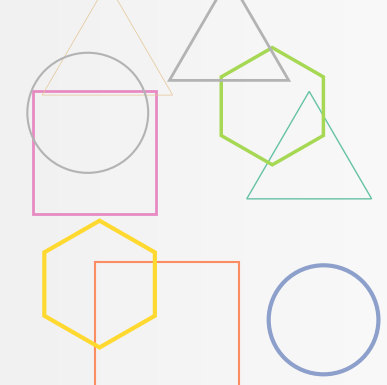[{"shape": "triangle", "thickness": 1, "radius": 0.93, "center": [0.798, 0.577]}, {"shape": "square", "thickness": 1.5, "radius": 0.93, "center": [0.43, 0.133]}, {"shape": "circle", "thickness": 3, "radius": 0.71, "center": [0.835, 0.169]}, {"shape": "square", "thickness": 2, "radius": 0.8, "center": [0.244, 0.603]}, {"shape": "hexagon", "thickness": 2.5, "radius": 0.76, "center": [0.703, 0.724]}, {"shape": "hexagon", "thickness": 3, "radius": 0.82, "center": [0.257, 0.262]}, {"shape": "triangle", "thickness": 0.5, "radius": 0.97, "center": [0.277, 0.85]}, {"shape": "triangle", "thickness": 2, "radius": 0.89, "center": [0.591, 0.88]}, {"shape": "circle", "thickness": 1.5, "radius": 0.78, "center": [0.226, 0.707]}]